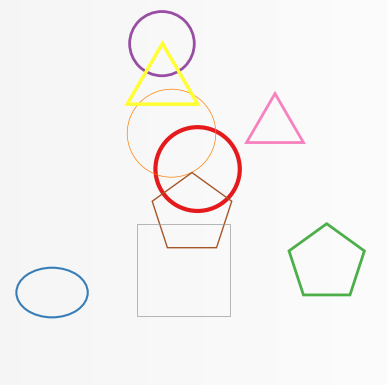[{"shape": "circle", "thickness": 3, "radius": 0.54, "center": [0.51, 0.561]}, {"shape": "oval", "thickness": 1.5, "radius": 0.46, "center": [0.134, 0.24]}, {"shape": "pentagon", "thickness": 2, "radius": 0.51, "center": [0.843, 0.317]}, {"shape": "circle", "thickness": 2, "radius": 0.42, "center": [0.418, 0.887]}, {"shape": "circle", "thickness": 0.5, "radius": 0.57, "center": [0.443, 0.654]}, {"shape": "triangle", "thickness": 2.5, "radius": 0.53, "center": [0.419, 0.782]}, {"shape": "pentagon", "thickness": 1, "radius": 0.54, "center": [0.495, 0.444]}, {"shape": "triangle", "thickness": 2, "radius": 0.42, "center": [0.71, 0.672]}, {"shape": "square", "thickness": 0.5, "radius": 0.6, "center": [0.473, 0.298]}]